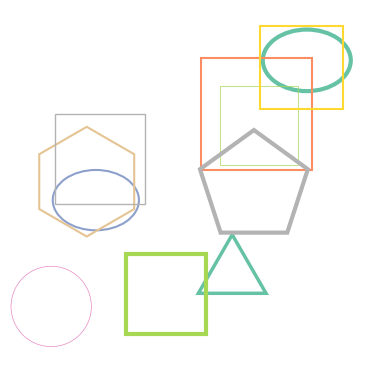[{"shape": "triangle", "thickness": 2.5, "radius": 0.51, "center": [0.603, 0.289]}, {"shape": "oval", "thickness": 3, "radius": 0.57, "center": [0.797, 0.843]}, {"shape": "square", "thickness": 1.5, "radius": 0.72, "center": [0.666, 0.703]}, {"shape": "oval", "thickness": 1.5, "radius": 0.56, "center": [0.249, 0.48]}, {"shape": "circle", "thickness": 0.5, "radius": 0.52, "center": [0.133, 0.204]}, {"shape": "square", "thickness": 0.5, "radius": 0.51, "center": [0.673, 0.675]}, {"shape": "square", "thickness": 3, "radius": 0.52, "center": [0.431, 0.237]}, {"shape": "square", "thickness": 1.5, "radius": 0.54, "center": [0.783, 0.825]}, {"shape": "hexagon", "thickness": 1.5, "radius": 0.71, "center": [0.225, 0.528]}, {"shape": "square", "thickness": 1, "radius": 0.59, "center": [0.26, 0.588]}, {"shape": "pentagon", "thickness": 3, "radius": 0.74, "center": [0.66, 0.515]}]